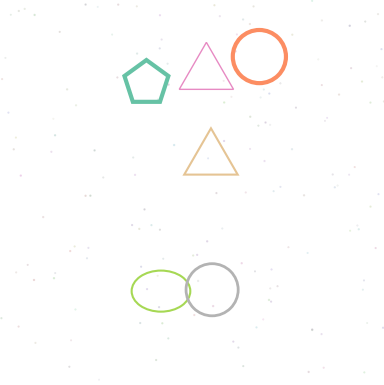[{"shape": "pentagon", "thickness": 3, "radius": 0.3, "center": [0.38, 0.784]}, {"shape": "circle", "thickness": 3, "radius": 0.35, "center": [0.674, 0.853]}, {"shape": "triangle", "thickness": 1, "radius": 0.41, "center": [0.536, 0.809]}, {"shape": "oval", "thickness": 1.5, "radius": 0.38, "center": [0.418, 0.244]}, {"shape": "triangle", "thickness": 1.5, "radius": 0.4, "center": [0.548, 0.587]}, {"shape": "circle", "thickness": 2, "radius": 0.34, "center": [0.551, 0.247]}]